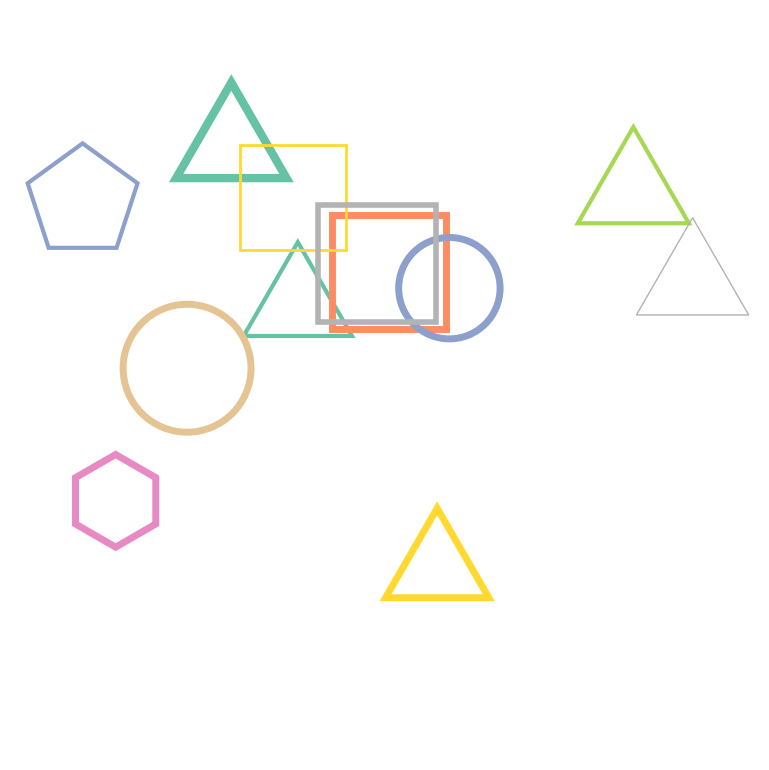[{"shape": "triangle", "thickness": 3, "radius": 0.41, "center": [0.3, 0.81]}, {"shape": "triangle", "thickness": 1.5, "radius": 0.41, "center": [0.387, 0.604]}, {"shape": "square", "thickness": 2.5, "radius": 0.37, "center": [0.505, 0.647]}, {"shape": "pentagon", "thickness": 1.5, "radius": 0.37, "center": [0.107, 0.739]}, {"shape": "circle", "thickness": 2.5, "radius": 0.33, "center": [0.584, 0.626]}, {"shape": "hexagon", "thickness": 2.5, "radius": 0.3, "center": [0.15, 0.35]}, {"shape": "triangle", "thickness": 1.5, "radius": 0.42, "center": [0.823, 0.752]}, {"shape": "triangle", "thickness": 2.5, "radius": 0.39, "center": [0.568, 0.262]}, {"shape": "square", "thickness": 1, "radius": 0.34, "center": [0.38, 0.744]}, {"shape": "circle", "thickness": 2.5, "radius": 0.42, "center": [0.243, 0.522]}, {"shape": "triangle", "thickness": 0.5, "radius": 0.42, "center": [0.899, 0.633]}, {"shape": "square", "thickness": 2, "radius": 0.38, "center": [0.489, 0.658]}]